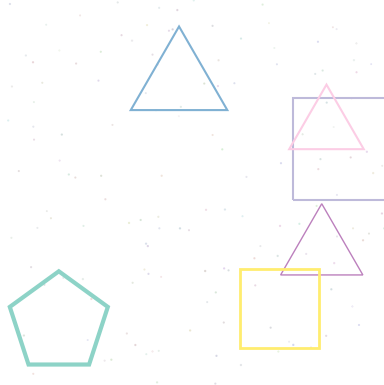[{"shape": "pentagon", "thickness": 3, "radius": 0.67, "center": [0.153, 0.161]}, {"shape": "square", "thickness": 1.5, "radius": 0.66, "center": [0.895, 0.614]}, {"shape": "triangle", "thickness": 1.5, "radius": 0.72, "center": [0.465, 0.786]}, {"shape": "triangle", "thickness": 1.5, "radius": 0.56, "center": [0.848, 0.668]}, {"shape": "triangle", "thickness": 1, "radius": 0.62, "center": [0.836, 0.348]}, {"shape": "square", "thickness": 2, "radius": 0.51, "center": [0.725, 0.199]}]